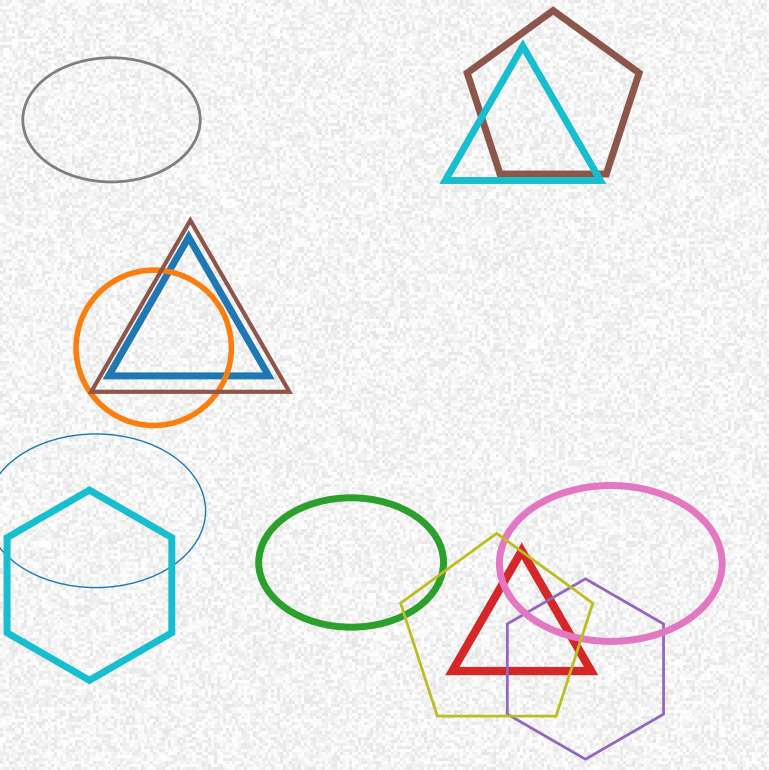[{"shape": "oval", "thickness": 0.5, "radius": 0.71, "center": [0.125, 0.337]}, {"shape": "triangle", "thickness": 2.5, "radius": 0.6, "center": [0.245, 0.572]}, {"shape": "circle", "thickness": 2, "radius": 0.5, "center": [0.2, 0.548]}, {"shape": "oval", "thickness": 2.5, "radius": 0.6, "center": [0.456, 0.269]}, {"shape": "triangle", "thickness": 3, "radius": 0.52, "center": [0.678, 0.181]}, {"shape": "hexagon", "thickness": 1, "radius": 0.59, "center": [0.76, 0.131]}, {"shape": "pentagon", "thickness": 2.5, "radius": 0.59, "center": [0.718, 0.869]}, {"shape": "triangle", "thickness": 1.5, "radius": 0.74, "center": [0.247, 0.565]}, {"shape": "oval", "thickness": 2.5, "radius": 0.72, "center": [0.793, 0.268]}, {"shape": "oval", "thickness": 1, "radius": 0.58, "center": [0.145, 0.844]}, {"shape": "pentagon", "thickness": 1, "radius": 0.66, "center": [0.645, 0.176]}, {"shape": "hexagon", "thickness": 2.5, "radius": 0.62, "center": [0.116, 0.24]}, {"shape": "triangle", "thickness": 2.5, "radius": 0.58, "center": [0.679, 0.824]}]